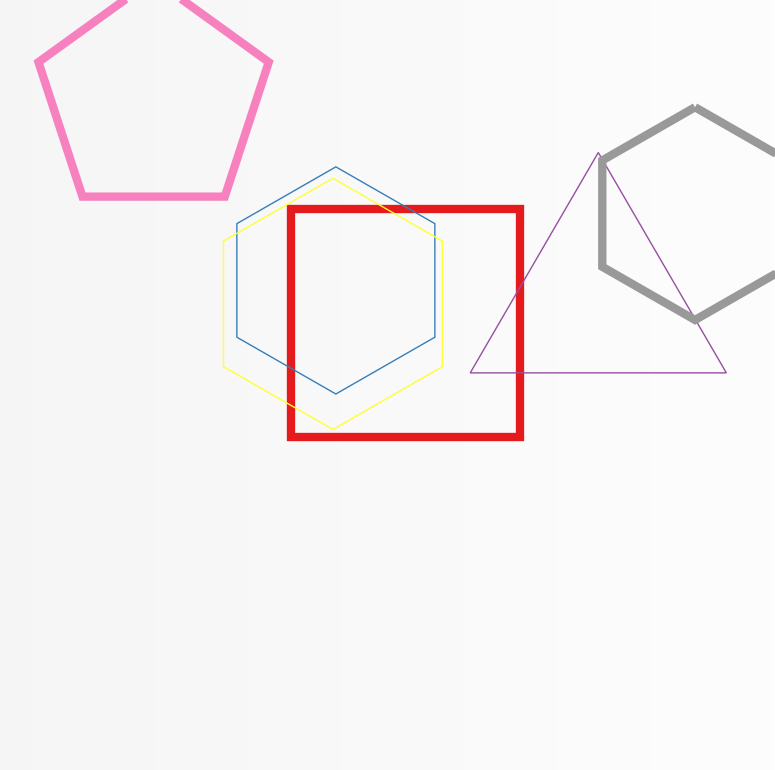[{"shape": "square", "thickness": 3, "radius": 0.74, "center": [0.523, 0.58]}, {"shape": "hexagon", "thickness": 0.5, "radius": 0.74, "center": [0.433, 0.636]}, {"shape": "triangle", "thickness": 0.5, "radius": 0.95, "center": [0.772, 0.611]}, {"shape": "hexagon", "thickness": 0.5, "radius": 0.82, "center": [0.43, 0.605]}, {"shape": "pentagon", "thickness": 3, "radius": 0.78, "center": [0.198, 0.871]}, {"shape": "hexagon", "thickness": 3, "radius": 0.69, "center": [0.897, 0.723]}]